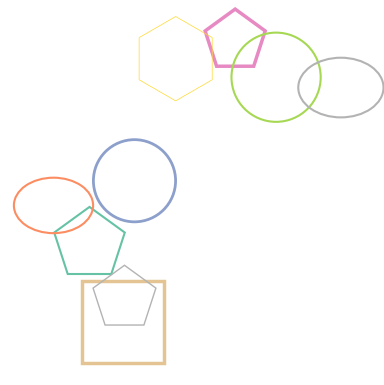[{"shape": "pentagon", "thickness": 1.5, "radius": 0.48, "center": [0.232, 0.366]}, {"shape": "oval", "thickness": 1.5, "radius": 0.51, "center": [0.139, 0.466]}, {"shape": "circle", "thickness": 2, "radius": 0.53, "center": [0.349, 0.531]}, {"shape": "pentagon", "thickness": 2.5, "radius": 0.41, "center": [0.611, 0.894]}, {"shape": "circle", "thickness": 1.5, "radius": 0.58, "center": [0.717, 0.799]}, {"shape": "hexagon", "thickness": 0.5, "radius": 0.55, "center": [0.456, 0.848]}, {"shape": "square", "thickness": 2.5, "radius": 0.53, "center": [0.318, 0.165]}, {"shape": "oval", "thickness": 1.5, "radius": 0.55, "center": [0.885, 0.773]}, {"shape": "pentagon", "thickness": 1, "radius": 0.43, "center": [0.323, 0.225]}]